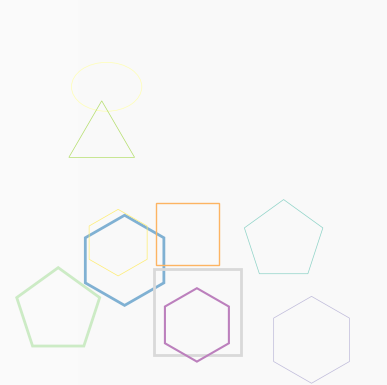[{"shape": "pentagon", "thickness": 0.5, "radius": 0.53, "center": [0.732, 0.375]}, {"shape": "oval", "thickness": 0.5, "radius": 0.45, "center": [0.275, 0.775]}, {"shape": "hexagon", "thickness": 0.5, "radius": 0.56, "center": [0.804, 0.117]}, {"shape": "hexagon", "thickness": 2, "radius": 0.59, "center": [0.322, 0.324]}, {"shape": "square", "thickness": 1, "radius": 0.41, "center": [0.483, 0.392]}, {"shape": "triangle", "thickness": 0.5, "radius": 0.49, "center": [0.263, 0.64]}, {"shape": "square", "thickness": 2, "radius": 0.56, "center": [0.509, 0.189]}, {"shape": "hexagon", "thickness": 1.5, "radius": 0.48, "center": [0.508, 0.156]}, {"shape": "pentagon", "thickness": 2, "radius": 0.56, "center": [0.15, 0.192]}, {"shape": "hexagon", "thickness": 0.5, "radius": 0.43, "center": [0.305, 0.37]}]